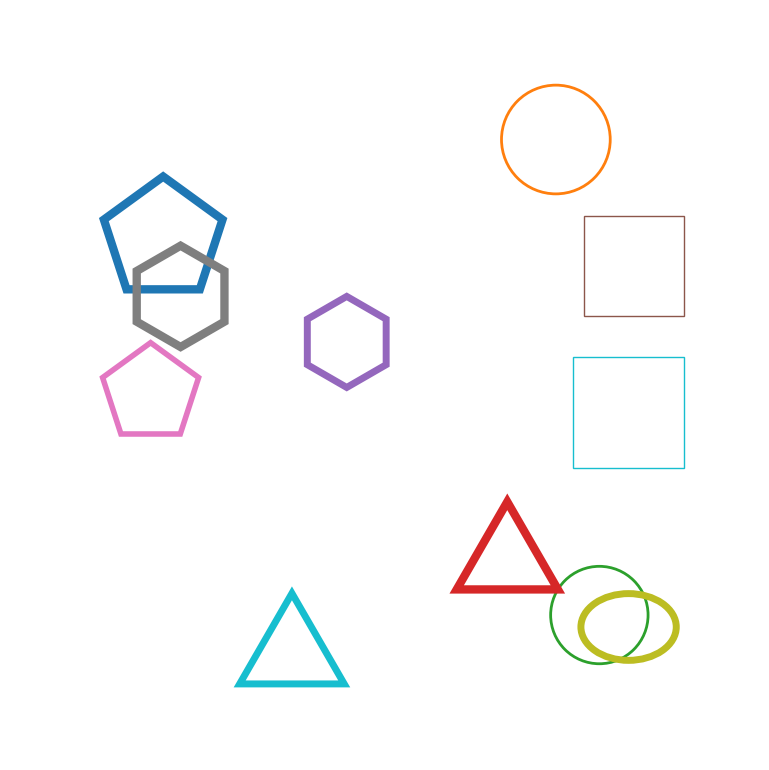[{"shape": "pentagon", "thickness": 3, "radius": 0.4, "center": [0.212, 0.69]}, {"shape": "circle", "thickness": 1, "radius": 0.35, "center": [0.722, 0.819]}, {"shape": "circle", "thickness": 1, "radius": 0.32, "center": [0.778, 0.201]}, {"shape": "triangle", "thickness": 3, "radius": 0.38, "center": [0.659, 0.272]}, {"shape": "hexagon", "thickness": 2.5, "radius": 0.3, "center": [0.45, 0.556]}, {"shape": "square", "thickness": 0.5, "radius": 0.32, "center": [0.824, 0.655]}, {"shape": "pentagon", "thickness": 2, "radius": 0.33, "center": [0.196, 0.489]}, {"shape": "hexagon", "thickness": 3, "radius": 0.33, "center": [0.235, 0.615]}, {"shape": "oval", "thickness": 2.5, "radius": 0.31, "center": [0.816, 0.186]}, {"shape": "square", "thickness": 0.5, "radius": 0.36, "center": [0.816, 0.464]}, {"shape": "triangle", "thickness": 2.5, "radius": 0.39, "center": [0.379, 0.151]}]